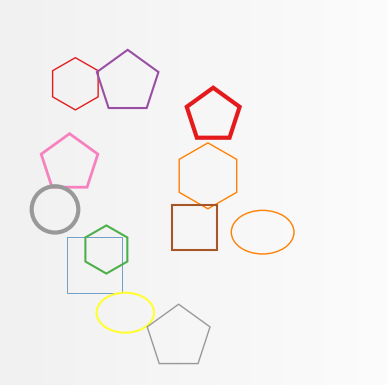[{"shape": "hexagon", "thickness": 1, "radius": 0.34, "center": [0.195, 0.782]}, {"shape": "pentagon", "thickness": 3, "radius": 0.36, "center": [0.55, 0.7]}, {"shape": "square", "thickness": 0.5, "radius": 0.36, "center": [0.244, 0.312]}, {"shape": "hexagon", "thickness": 1.5, "radius": 0.31, "center": [0.274, 0.352]}, {"shape": "pentagon", "thickness": 1.5, "radius": 0.42, "center": [0.329, 0.787]}, {"shape": "hexagon", "thickness": 1, "radius": 0.43, "center": [0.537, 0.543]}, {"shape": "oval", "thickness": 1, "radius": 0.4, "center": [0.678, 0.397]}, {"shape": "oval", "thickness": 1.5, "radius": 0.37, "center": [0.323, 0.188]}, {"shape": "square", "thickness": 1.5, "radius": 0.29, "center": [0.502, 0.409]}, {"shape": "pentagon", "thickness": 2, "radius": 0.38, "center": [0.179, 0.576]}, {"shape": "circle", "thickness": 3, "radius": 0.3, "center": [0.142, 0.456]}, {"shape": "pentagon", "thickness": 1, "radius": 0.43, "center": [0.461, 0.125]}]